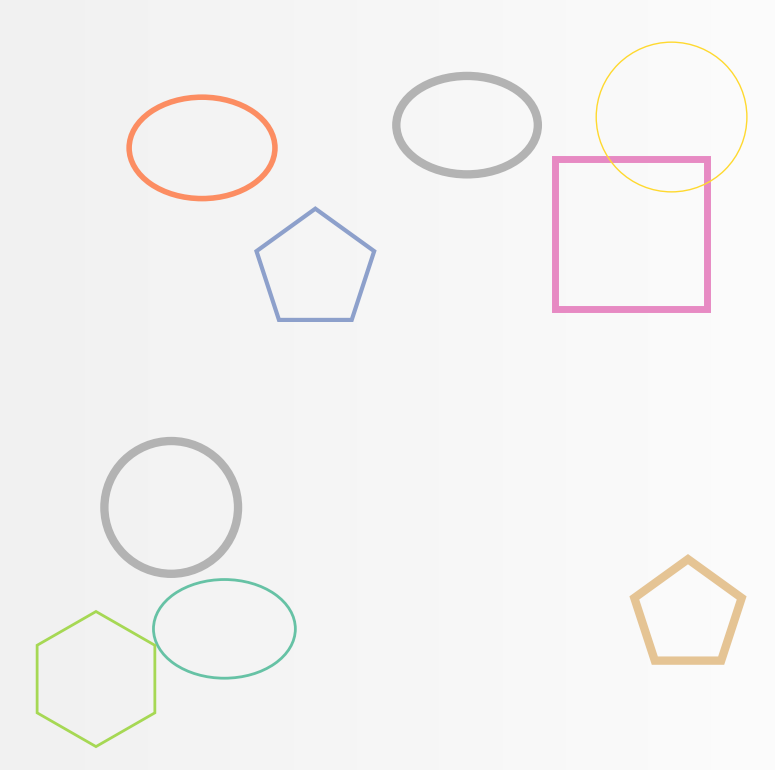[{"shape": "oval", "thickness": 1, "radius": 0.46, "center": [0.29, 0.183]}, {"shape": "oval", "thickness": 2, "radius": 0.47, "center": [0.261, 0.808]}, {"shape": "pentagon", "thickness": 1.5, "radius": 0.4, "center": [0.407, 0.649]}, {"shape": "square", "thickness": 2.5, "radius": 0.49, "center": [0.814, 0.696]}, {"shape": "hexagon", "thickness": 1, "radius": 0.44, "center": [0.124, 0.118]}, {"shape": "circle", "thickness": 0.5, "radius": 0.49, "center": [0.867, 0.848]}, {"shape": "pentagon", "thickness": 3, "radius": 0.36, "center": [0.888, 0.201]}, {"shape": "oval", "thickness": 3, "radius": 0.46, "center": [0.603, 0.837]}, {"shape": "circle", "thickness": 3, "radius": 0.43, "center": [0.221, 0.341]}]